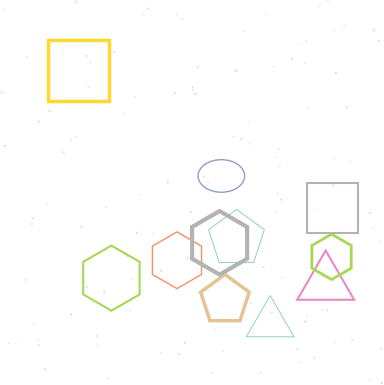[{"shape": "triangle", "thickness": 0.5, "radius": 0.36, "center": [0.702, 0.161]}, {"shape": "pentagon", "thickness": 0.5, "radius": 0.38, "center": [0.614, 0.38]}, {"shape": "hexagon", "thickness": 1, "radius": 0.37, "center": [0.46, 0.324]}, {"shape": "oval", "thickness": 1, "radius": 0.3, "center": [0.575, 0.543]}, {"shape": "triangle", "thickness": 1.5, "radius": 0.43, "center": [0.846, 0.264]}, {"shape": "hexagon", "thickness": 1.5, "radius": 0.42, "center": [0.289, 0.278]}, {"shape": "hexagon", "thickness": 2, "radius": 0.3, "center": [0.861, 0.333]}, {"shape": "square", "thickness": 2.5, "radius": 0.4, "center": [0.204, 0.818]}, {"shape": "pentagon", "thickness": 2.5, "radius": 0.33, "center": [0.584, 0.221]}, {"shape": "hexagon", "thickness": 3, "radius": 0.41, "center": [0.57, 0.369]}, {"shape": "square", "thickness": 1.5, "radius": 0.33, "center": [0.864, 0.46]}]